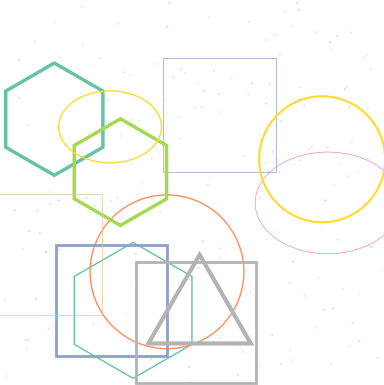[{"shape": "hexagon", "thickness": 1, "radius": 0.88, "center": [0.346, 0.194]}, {"shape": "hexagon", "thickness": 2.5, "radius": 0.73, "center": [0.141, 0.69]}, {"shape": "circle", "thickness": 1, "radius": 1.0, "center": [0.434, 0.294]}, {"shape": "square", "thickness": 0.5, "radius": 0.74, "center": [0.569, 0.701]}, {"shape": "square", "thickness": 2, "radius": 0.72, "center": [0.29, 0.219]}, {"shape": "oval", "thickness": 0.5, "radius": 0.94, "center": [0.851, 0.473]}, {"shape": "hexagon", "thickness": 2.5, "radius": 0.69, "center": [0.313, 0.553]}, {"shape": "oval", "thickness": 1, "radius": 0.67, "center": [0.286, 0.67]}, {"shape": "circle", "thickness": 1.5, "radius": 0.82, "center": [0.837, 0.586]}, {"shape": "square", "thickness": 0.5, "radius": 0.79, "center": [0.107, 0.339]}, {"shape": "square", "thickness": 2, "radius": 0.78, "center": [0.51, 0.162]}, {"shape": "triangle", "thickness": 3, "radius": 0.77, "center": [0.518, 0.185]}]